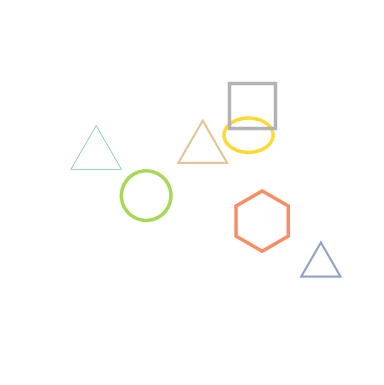[{"shape": "triangle", "thickness": 0.5, "radius": 0.38, "center": [0.25, 0.598]}, {"shape": "hexagon", "thickness": 2.5, "radius": 0.39, "center": [0.681, 0.426]}, {"shape": "triangle", "thickness": 1.5, "radius": 0.3, "center": [0.833, 0.311]}, {"shape": "circle", "thickness": 2.5, "radius": 0.32, "center": [0.38, 0.492]}, {"shape": "oval", "thickness": 2.5, "radius": 0.32, "center": [0.645, 0.649]}, {"shape": "triangle", "thickness": 1.5, "radius": 0.37, "center": [0.527, 0.613]}, {"shape": "square", "thickness": 2.5, "radius": 0.3, "center": [0.655, 0.726]}]